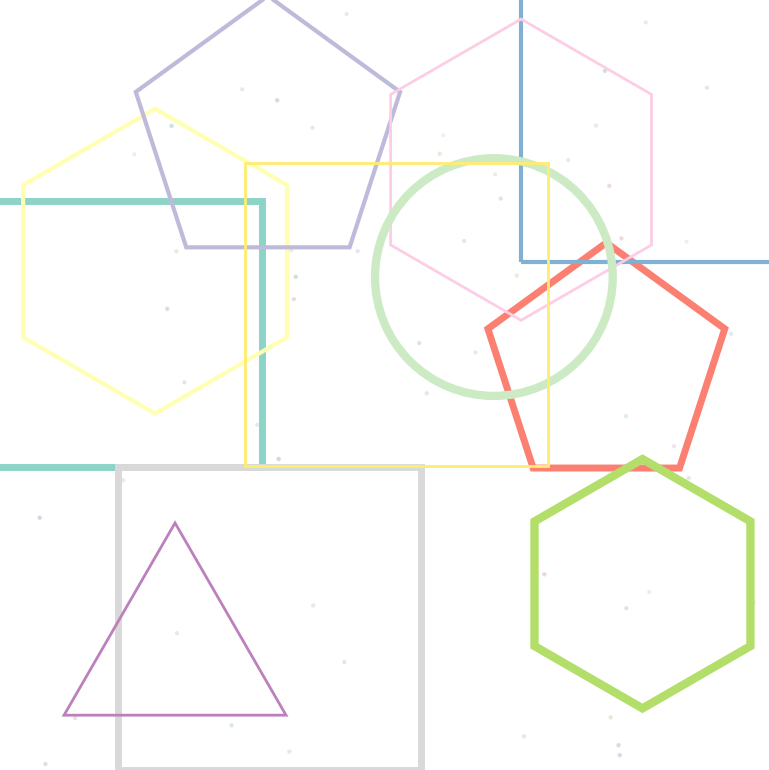[{"shape": "square", "thickness": 2.5, "radius": 0.87, "center": [0.167, 0.566]}, {"shape": "hexagon", "thickness": 1.5, "radius": 0.99, "center": [0.201, 0.661]}, {"shape": "pentagon", "thickness": 1.5, "radius": 0.9, "center": [0.348, 0.825]}, {"shape": "pentagon", "thickness": 2.5, "radius": 0.81, "center": [0.787, 0.523]}, {"shape": "square", "thickness": 1.5, "radius": 0.97, "center": [0.87, 0.853]}, {"shape": "hexagon", "thickness": 3, "radius": 0.81, "center": [0.834, 0.242]}, {"shape": "hexagon", "thickness": 1, "radius": 0.98, "center": [0.677, 0.78]}, {"shape": "square", "thickness": 2.5, "radius": 0.98, "center": [0.35, 0.196]}, {"shape": "triangle", "thickness": 1, "radius": 0.83, "center": [0.227, 0.154]}, {"shape": "circle", "thickness": 3, "radius": 0.77, "center": [0.641, 0.64]}, {"shape": "square", "thickness": 1, "radius": 0.98, "center": [0.514, 0.592]}]